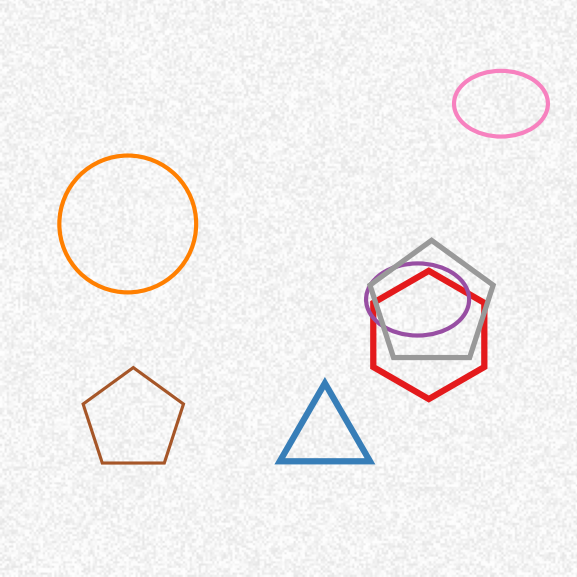[{"shape": "hexagon", "thickness": 3, "radius": 0.56, "center": [0.743, 0.419]}, {"shape": "triangle", "thickness": 3, "radius": 0.45, "center": [0.563, 0.245]}, {"shape": "oval", "thickness": 2, "radius": 0.45, "center": [0.723, 0.481]}, {"shape": "circle", "thickness": 2, "radius": 0.59, "center": [0.221, 0.611]}, {"shape": "pentagon", "thickness": 1.5, "radius": 0.46, "center": [0.231, 0.271]}, {"shape": "oval", "thickness": 2, "radius": 0.41, "center": [0.867, 0.82]}, {"shape": "pentagon", "thickness": 2.5, "radius": 0.56, "center": [0.747, 0.471]}]